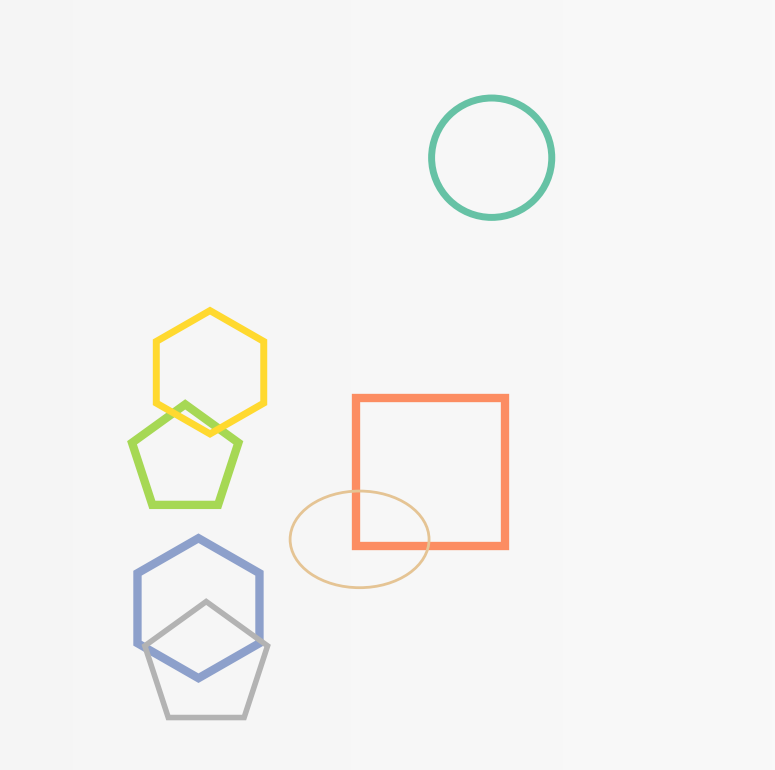[{"shape": "circle", "thickness": 2.5, "radius": 0.39, "center": [0.634, 0.795]}, {"shape": "square", "thickness": 3, "radius": 0.48, "center": [0.555, 0.387]}, {"shape": "hexagon", "thickness": 3, "radius": 0.45, "center": [0.256, 0.21]}, {"shape": "pentagon", "thickness": 3, "radius": 0.36, "center": [0.239, 0.403]}, {"shape": "hexagon", "thickness": 2.5, "radius": 0.4, "center": [0.271, 0.517]}, {"shape": "oval", "thickness": 1, "radius": 0.45, "center": [0.464, 0.3]}, {"shape": "pentagon", "thickness": 2, "radius": 0.42, "center": [0.266, 0.136]}]